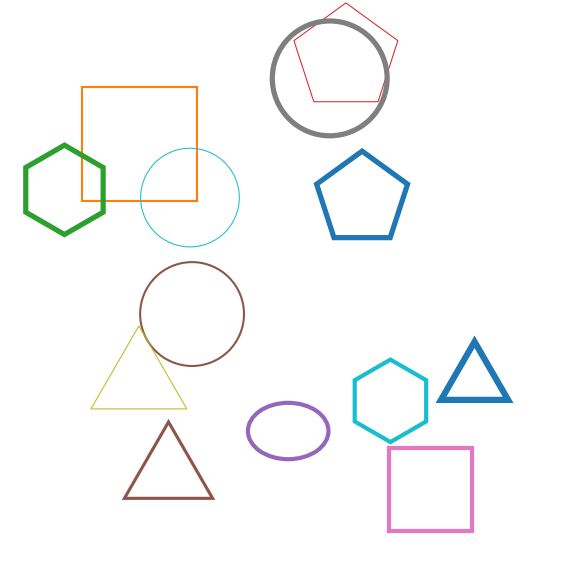[{"shape": "pentagon", "thickness": 2.5, "radius": 0.41, "center": [0.627, 0.655]}, {"shape": "triangle", "thickness": 3, "radius": 0.34, "center": [0.822, 0.34]}, {"shape": "square", "thickness": 1, "radius": 0.5, "center": [0.241, 0.75]}, {"shape": "hexagon", "thickness": 2.5, "radius": 0.39, "center": [0.112, 0.67]}, {"shape": "pentagon", "thickness": 0.5, "radius": 0.47, "center": [0.599, 0.899]}, {"shape": "oval", "thickness": 2, "radius": 0.35, "center": [0.499, 0.253]}, {"shape": "triangle", "thickness": 1.5, "radius": 0.44, "center": [0.292, 0.18]}, {"shape": "circle", "thickness": 1, "radius": 0.45, "center": [0.333, 0.455]}, {"shape": "square", "thickness": 2, "radius": 0.36, "center": [0.745, 0.152]}, {"shape": "circle", "thickness": 2.5, "radius": 0.5, "center": [0.571, 0.863]}, {"shape": "triangle", "thickness": 0.5, "radius": 0.48, "center": [0.24, 0.339]}, {"shape": "hexagon", "thickness": 2, "radius": 0.36, "center": [0.676, 0.305]}, {"shape": "circle", "thickness": 0.5, "radius": 0.43, "center": [0.329, 0.657]}]